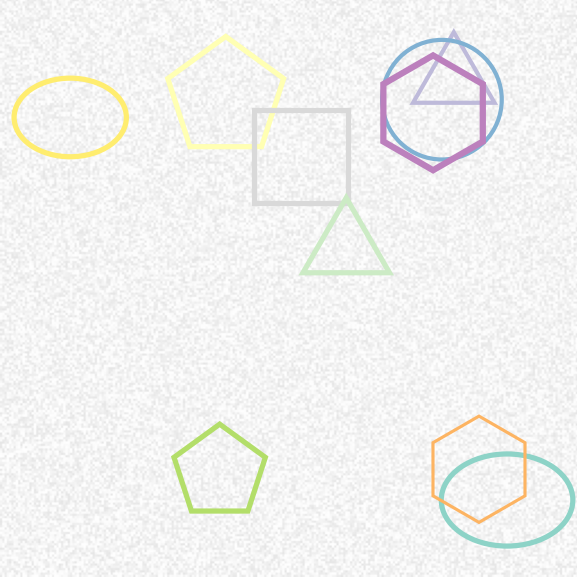[{"shape": "oval", "thickness": 2.5, "radius": 0.57, "center": [0.878, 0.133]}, {"shape": "pentagon", "thickness": 2.5, "radius": 0.53, "center": [0.391, 0.83]}, {"shape": "triangle", "thickness": 2, "radius": 0.41, "center": [0.786, 0.862]}, {"shape": "circle", "thickness": 2, "radius": 0.52, "center": [0.765, 0.827]}, {"shape": "hexagon", "thickness": 1.5, "radius": 0.46, "center": [0.829, 0.187]}, {"shape": "pentagon", "thickness": 2.5, "radius": 0.42, "center": [0.38, 0.181]}, {"shape": "square", "thickness": 2.5, "radius": 0.4, "center": [0.521, 0.728]}, {"shape": "hexagon", "thickness": 3, "radius": 0.5, "center": [0.75, 0.804]}, {"shape": "triangle", "thickness": 2.5, "radius": 0.43, "center": [0.6, 0.57]}, {"shape": "oval", "thickness": 2.5, "radius": 0.49, "center": [0.122, 0.796]}]